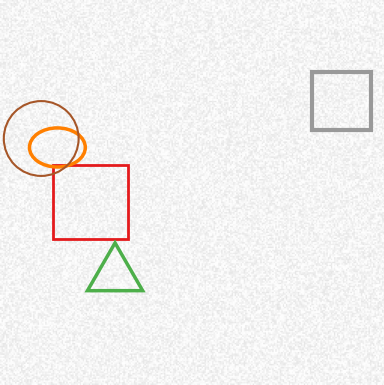[{"shape": "square", "thickness": 2, "radius": 0.48, "center": [0.235, 0.475]}, {"shape": "triangle", "thickness": 2.5, "radius": 0.41, "center": [0.299, 0.286]}, {"shape": "oval", "thickness": 2.5, "radius": 0.36, "center": [0.149, 0.617]}, {"shape": "circle", "thickness": 1.5, "radius": 0.49, "center": [0.107, 0.64]}, {"shape": "square", "thickness": 3, "radius": 0.38, "center": [0.888, 0.737]}]